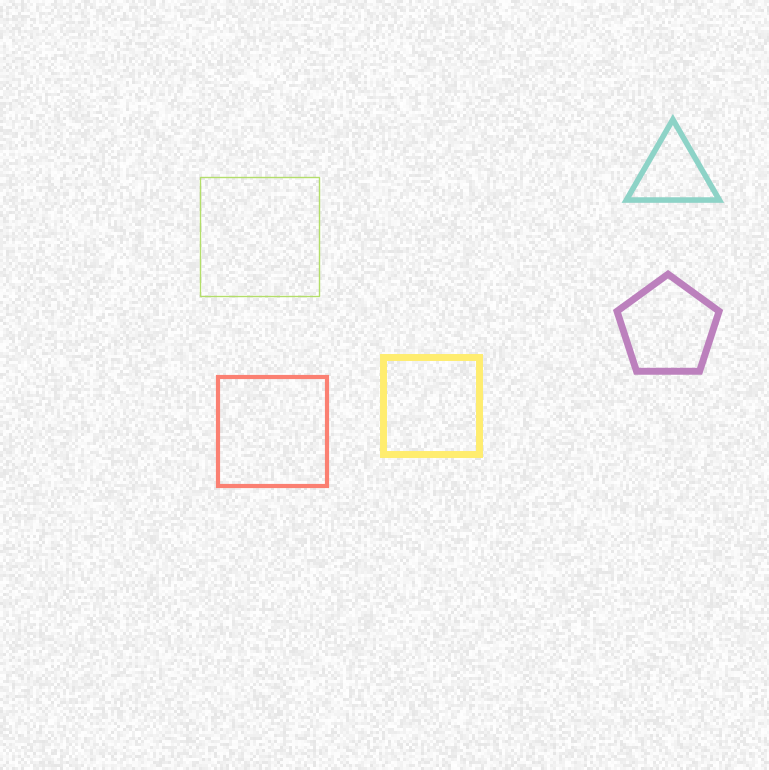[{"shape": "triangle", "thickness": 2, "radius": 0.35, "center": [0.874, 0.775]}, {"shape": "square", "thickness": 1.5, "radius": 0.35, "center": [0.354, 0.44]}, {"shape": "square", "thickness": 0.5, "radius": 0.38, "center": [0.337, 0.693]}, {"shape": "pentagon", "thickness": 2.5, "radius": 0.35, "center": [0.868, 0.574]}, {"shape": "square", "thickness": 2.5, "radius": 0.31, "center": [0.559, 0.473]}]